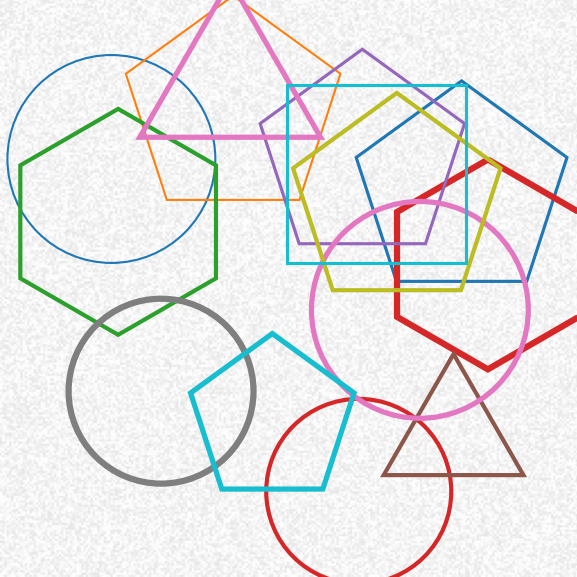[{"shape": "pentagon", "thickness": 1.5, "radius": 0.96, "center": [0.799, 0.667]}, {"shape": "circle", "thickness": 1, "radius": 0.9, "center": [0.193, 0.724]}, {"shape": "pentagon", "thickness": 1, "radius": 0.98, "center": [0.404, 0.811]}, {"shape": "hexagon", "thickness": 2, "radius": 0.98, "center": [0.205, 0.615]}, {"shape": "circle", "thickness": 2, "radius": 0.8, "center": [0.621, 0.148]}, {"shape": "hexagon", "thickness": 3, "radius": 0.91, "center": [0.845, 0.541]}, {"shape": "pentagon", "thickness": 1.5, "radius": 0.93, "center": [0.627, 0.728]}, {"shape": "triangle", "thickness": 2, "radius": 0.7, "center": [0.785, 0.246]}, {"shape": "circle", "thickness": 2.5, "radius": 0.94, "center": [0.727, 0.463]}, {"shape": "triangle", "thickness": 2.5, "radius": 0.9, "center": [0.399, 0.852]}, {"shape": "circle", "thickness": 3, "radius": 0.8, "center": [0.279, 0.322]}, {"shape": "pentagon", "thickness": 2, "radius": 0.94, "center": [0.687, 0.649]}, {"shape": "pentagon", "thickness": 2.5, "radius": 0.74, "center": [0.472, 0.273]}, {"shape": "square", "thickness": 1.5, "radius": 0.77, "center": [0.652, 0.698]}]